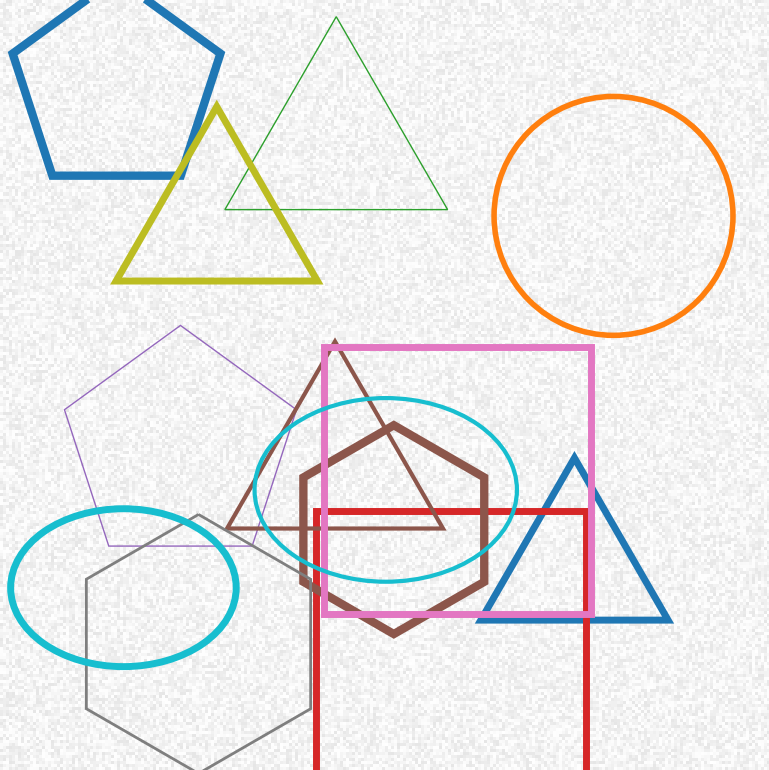[{"shape": "triangle", "thickness": 2.5, "radius": 0.7, "center": [0.746, 0.265]}, {"shape": "pentagon", "thickness": 3, "radius": 0.71, "center": [0.151, 0.887]}, {"shape": "circle", "thickness": 2, "radius": 0.78, "center": [0.797, 0.72]}, {"shape": "triangle", "thickness": 0.5, "radius": 0.84, "center": [0.437, 0.811]}, {"shape": "square", "thickness": 2.5, "radius": 0.88, "center": [0.586, 0.161]}, {"shape": "pentagon", "thickness": 0.5, "radius": 0.79, "center": [0.234, 0.419]}, {"shape": "hexagon", "thickness": 3, "radius": 0.68, "center": [0.511, 0.312]}, {"shape": "triangle", "thickness": 1.5, "radius": 0.81, "center": [0.435, 0.395]}, {"shape": "square", "thickness": 2.5, "radius": 0.87, "center": [0.594, 0.376]}, {"shape": "hexagon", "thickness": 1, "radius": 0.84, "center": [0.258, 0.164]}, {"shape": "triangle", "thickness": 2.5, "radius": 0.75, "center": [0.282, 0.71]}, {"shape": "oval", "thickness": 1.5, "radius": 0.85, "center": [0.501, 0.364]}, {"shape": "oval", "thickness": 2.5, "radius": 0.73, "center": [0.16, 0.237]}]